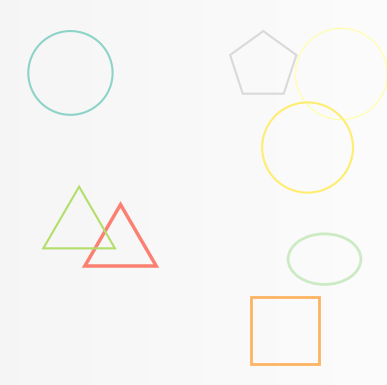[{"shape": "circle", "thickness": 1.5, "radius": 0.54, "center": [0.182, 0.811]}, {"shape": "circle", "thickness": 1, "radius": 0.59, "center": [0.881, 0.808]}, {"shape": "triangle", "thickness": 2.5, "radius": 0.53, "center": [0.311, 0.362]}, {"shape": "square", "thickness": 2, "radius": 0.44, "center": [0.736, 0.141]}, {"shape": "triangle", "thickness": 1.5, "radius": 0.53, "center": [0.204, 0.408]}, {"shape": "pentagon", "thickness": 1.5, "radius": 0.45, "center": [0.679, 0.829]}, {"shape": "oval", "thickness": 2, "radius": 0.47, "center": [0.837, 0.327]}, {"shape": "circle", "thickness": 1.5, "radius": 0.59, "center": [0.794, 0.617]}]